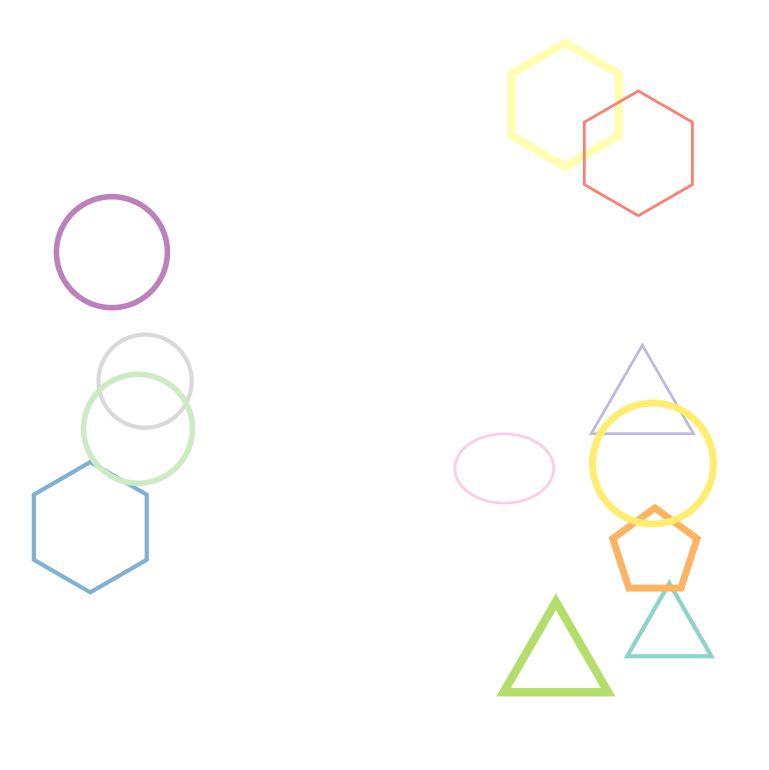[{"shape": "triangle", "thickness": 1.5, "radius": 0.32, "center": [0.869, 0.179]}, {"shape": "hexagon", "thickness": 3, "radius": 0.4, "center": [0.734, 0.864]}, {"shape": "triangle", "thickness": 1, "radius": 0.38, "center": [0.834, 0.475]}, {"shape": "hexagon", "thickness": 1, "radius": 0.41, "center": [0.829, 0.801]}, {"shape": "hexagon", "thickness": 1.5, "radius": 0.42, "center": [0.117, 0.315]}, {"shape": "pentagon", "thickness": 2.5, "radius": 0.29, "center": [0.851, 0.283]}, {"shape": "triangle", "thickness": 3, "radius": 0.39, "center": [0.722, 0.14]}, {"shape": "oval", "thickness": 1, "radius": 0.32, "center": [0.655, 0.392]}, {"shape": "circle", "thickness": 1.5, "radius": 0.3, "center": [0.188, 0.505]}, {"shape": "circle", "thickness": 2, "radius": 0.36, "center": [0.145, 0.672]}, {"shape": "circle", "thickness": 2, "radius": 0.35, "center": [0.179, 0.443]}, {"shape": "circle", "thickness": 2.5, "radius": 0.39, "center": [0.848, 0.398]}]